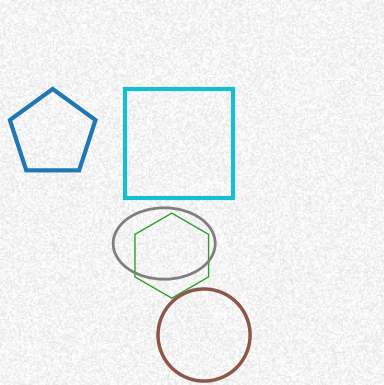[{"shape": "pentagon", "thickness": 3, "radius": 0.58, "center": [0.137, 0.652]}, {"shape": "hexagon", "thickness": 1, "radius": 0.55, "center": [0.446, 0.336]}, {"shape": "circle", "thickness": 2.5, "radius": 0.6, "center": [0.53, 0.13]}, {"shape": "oval", "thickness": 2, "radius": 0.66, "center": [0.426, 0.367]}, {"shape": "square", "thickness": 3, "radius": 0.71, "center": [0.465, 0.627]}]